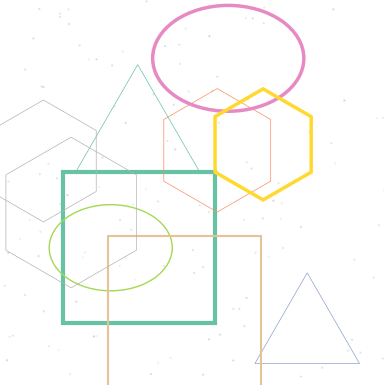[{"shape": "triangle", "thickness": 0.5, "radius": 0.93, "center": [0.358, 0.645]}, {"shape": "square", "thickness": 3, "radius": 0.98, "center": [0.361, 0.357]}, {"shape": "hexagon", "thickness": 0.5, "radius": 0.8, "center": [0.564, 0.61]}, {"shape": "triangle", "thickness": 0.5, "radius": 0.78, "center": [0.798, 0.134]}, {"shape": "oval", "thickness": 2.5, "radius": 0.98, "center": [0.593, 0.849]}, {"shape": "oval", "thickness": 1, "radius": 0.8, "center": [0.288, 0.357]}, {"shape": "hexagon", "thickness": 2.5, "radius": 0.72, "center": [0.683, 0.625]}, {"shape": "square", "thickness": 1.5, "radius": 0.99, "center": [0.48, 0.188]}, {"shape": "hexagon", "thickness": 0.5, "radius": 0.79, "center": [0.113, 0.582]}, {"shape": "hexagon", "thickness": 0.5, "radius": 0.98, "center": [0.185, 0.448]}]